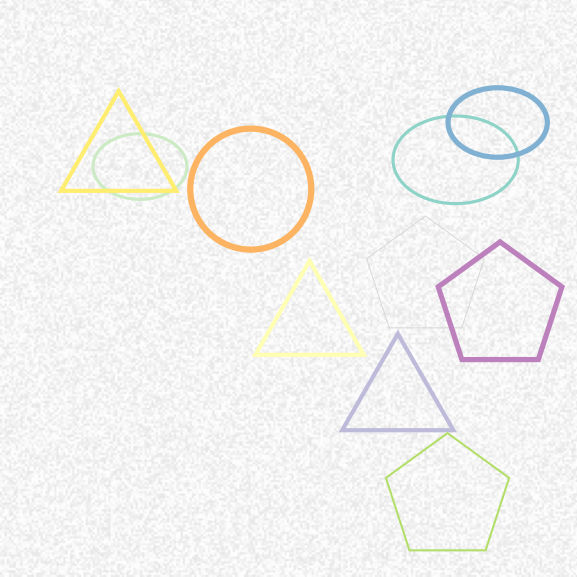[{"shape": "oval", "thickness": 1.5, "radius": 0.54, "center": [0.789, 0.722]}, {"shape": "triangle", "thickness": 2, "radius": 0.54, "center": [0.536, 0.439]}, {"shape": "triangle", "thickness": 2, "radius": 0.56, "center": [0.689, 0.31]}, {"shape": "oval", "thickness": 2.5, "radius": 0.43, "center": [0.862, 0.787]}, {"shape": "circle", "thickness": 3, "radius": 0.52, "center": [0.434, 0.672]}, {"shape": "pentagon", "thickness": 1, "radius": 0.56, "center": [0.775, 0.137]}, {"shape": "pentagon", "thickness": 0.5, "radius": 0.54, "center": [0.737, 0.518]}, {"shape": "pentagon", "thickness": 2.5, "radius": 0.56, "center": [0.866, 0.468]}, {"shape": "oval", "thickness": 1.5, "radius": 0.41, "center": [0.242, 0.711]}, {"shape": "triangle", "thickness": 2, "radius": 0.58, "center": [0.205, 0.726]}]